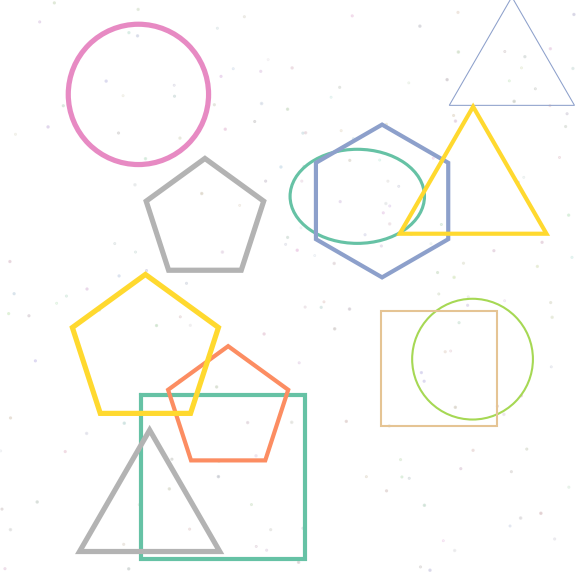[{"shape": "square", "thickness": 2, "radius": 0.71, "center": [0.386, 0.173]}, {"shape": "oval", "thickness": 1.5, "radius": 0.58, "center": [0.619, 0.659]}, {"shape": "pentagon", "thickness": 2, "radius": 0.55, "center": [0.395, 0.29]}, {"shape": "triangle", "thickness": 0.5, "radius": 0.63, "center": [0.886, 0.879]}, {"shape": "hexagon", "thickness": 2, "radius": 0.66, "center": [0.662, 0.651]}, {"shape": "circle", "thickness": 2.5, "radius": 0.61, "center": [0.24, 0.836]}, {"shape": "circle", "thickness": 1, "radius": 0.52, "center": [0.818, 0.377]}, {"shape": "pentagon", "thickness": 2.5, "radius": 0.66, "center": [0.252, 0.391]}, {"shape": "triangle", "thickness": 2, "radius": 0.73, "center": [0.819, 0.668]}, {"shape": "square", "thickness": 1, "radius": 0.5, "center": [0.761, 0.361]}, {"shape": "pentagon", "thickness": 2.5, "radius": 0.53, "center": [0.355, 0.618]}, {"shape": "triangle", "thickness": 2.5, "radius": 0.7, "center": [0.259, 0.114]}]